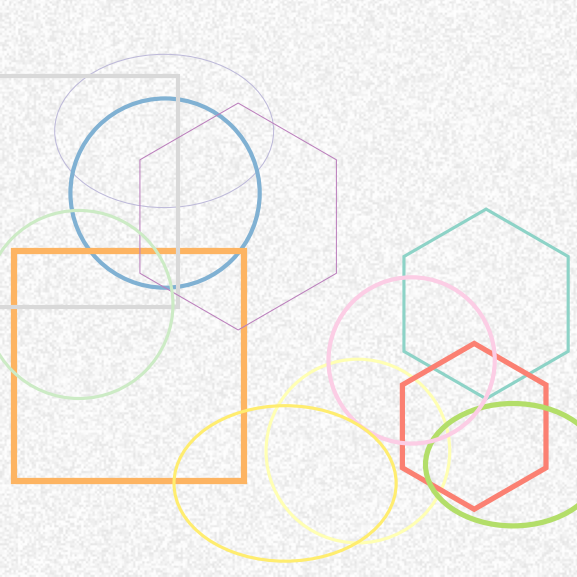[{"shape": "hexagon", "thickness": 1.5, "radius": 0.82, "center": [0.842, 0.473]}, {"shape": "circle", "thickness": 1.5, "radius": 0.8, "center": [0.62, 0.218]}, {"shape": "oval", "thickness": 0.5, "radius": 0.95, "center": [0.284, 0.772]}, {"shape": "hexagon", "thickness": 2.5, "radius": 0.72, "center": [0.821, 0.261]}, {"shape": "circle", "thickness": 2, "radius": 0.82, "center": [0.286, 0.665]}, {"shape": "square", "thickness": 3, "radius": 0.99, "center": [0.224, 0.365]}, {"shape": "oval", "thickness": 2.5, "radius": 0.76, "center": [0.888, 0.194]}, {"shape": "circle", "thickness": 2, "radius": 0.72, "center": [0.713, 0.375]}, {"shape": "square", "thickness": 2, "radius": 1.0, "center": [0.109, 0.668]}, {"shape": "hexagon", "thickness": 0.5, "radius": 0.98, "center": [0.412, 0.624]}, {"shape": "circle", "thickness": 1.5, "radius": 0.81, "center": [0.137, 0.472]}, {"shape": "oval", "thickness": 1.5, "radius": 0.96, "center": [0.494, 0.162]}]